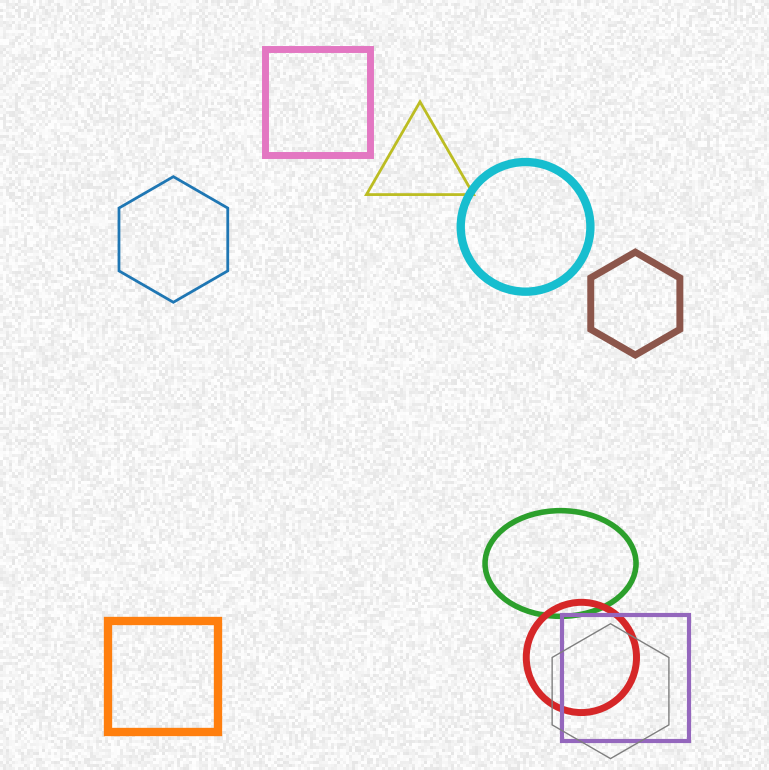[{"shape": "hexagon", "thickness": 1, "radius": 0.41, "center": [0.225, 0.689]}, {"shape": "square", "thickness": 3, "radius": 0.36, "center": [0.212, 0.121]}, {"shape": "oval", "thickness": 2, "radius": 0.49, "center": [0.728, 0.268]}, {"shape": "circle", "thickness": 2.5, "radius": 0.36, "center": [0.755, 0.146]}, {"shape": "square", "thickness": 1.5, "radius": 0.41, "center": [0.812, 0.12]}, {"shape": "hexagon", "thickness": 2.5, "radius": 0.33, "center": [0.825, 0.606]}, {"shape": "square", "thickness": 2.5, "radius": 0.34, "center": [0.412, 0.867]}, {"shape": "hexagon", "thickness": 0.5, "radius": 0.44, "center": [0.793, 0.102]}, {"shape": "triangle", "thickness": 1, "radius": 0.4, "center": [0.545, 0.787]}, {"shape": "circle", "thickness": 3, "radius": 0.42, "center": [0.683, 0.705]}]